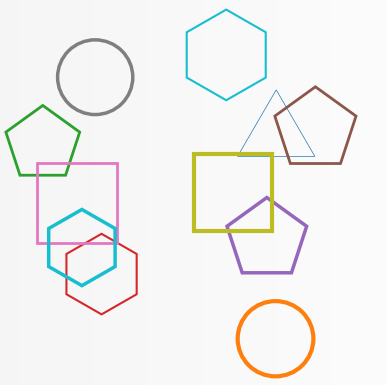[{"shape": "triangle", "thickness": 0.5, "radius": 0.58, "center": [0.713, 0.651]}, {"shape": "circle", "thickness": 3, "radius": 0.49, "center": [0.711, 0.12]}, {"shape": "pentagon", "thickness": 2, "radius": 0.5, "center": [0.11, 0.626]}, {"shape": "hexagon", "thickness": 1.5, "radius": 0.52, "center": [0.262, 0.288]}, {"shape": "pentagon", "thickness": 2.5, "radius": 0.54, "center": [0.689, 0.379]}, {"shape": "pentagon", "thickness": 2, "radius": 0.55, "center": [0.814, 0.664]}, {"shape": "square", "thickness": 2, "radius": 0.52, "center": [0.2, 0.473]}, {"shape": "circle", "thickness": 2.5, "radius": 0.49, "center": [0.246, 0.799]}, {"shape": "square", "thickness": 3, "radius": 0.5, "center": [0.602, 0.499]}, {"shape": "hexagon", "thickness": 2.5, "radius": 0.49, "center": [0.211, 0.357]}, {"shape": "hexagon", "thickness": 1.5, "radius": 0.59, "center": [0.584, 0.857]}]